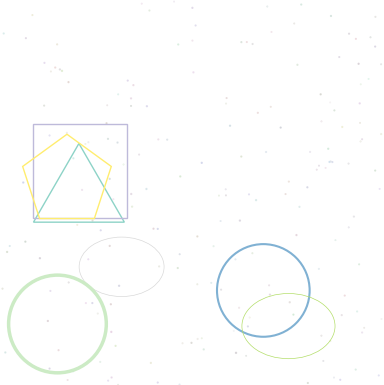[{"shape": "triangle", "thickness": 1, "radius": 0.68, "center": [0.205, 0.491]}, {"shape": "square", "thickness": 1, "radius": 0.61, "center": [0.209, 0.555]}, {"shape": "circle", "thickness": 1.5, "radius": 0.6, "center": [0.684, 0.246]}, {"shape": "oval", "thickness": 0.5, "radius": 0.6, "center": [0.749, 0.153]}, {"shape": "oval", "thickness": 0.5, "radius": 0.55, "center": [0.316, 0.307]}, {"shape": "circle", "thickness": 2.5, "radius": 0.63, "center": [0.149, 0.159]}, {"shape": "pentagon", "thickness": 1, "radius": 0.61, "center": [0.174, 0.53]}]